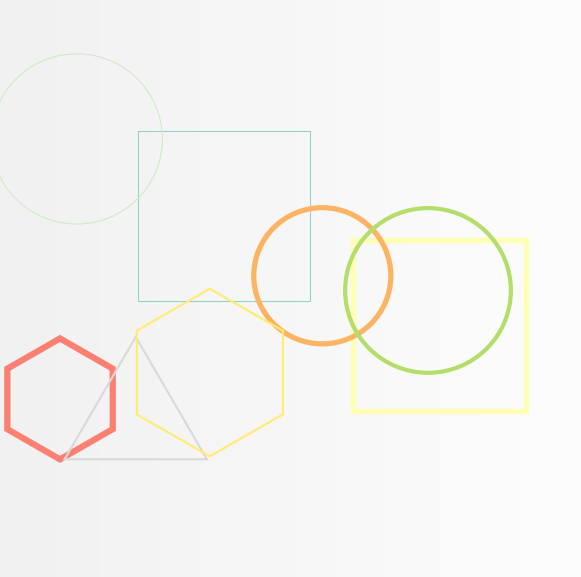[{"shape": "square", "thickness": 0.5, "radius": 0.74, "center": [0.386, 0.625]}, {"shape": "square", "thickness": 2.5, "radius": 0.74, "center": [0.756, 0.436]}, {"shape": "hexagon", "thickness": 3, "radius": 0.52, "center": [0.103, 0.308]}, {"shape": "circle", "thickness": 2.5, "radius": 0.59, "center": [0.554, 0.522]}, {"shape": "circle", "thickness": 2, "radius": 0.71, "center": [0.736, 0.496]}, {"shape": "triangle", "thickness": 1, "radius": 0.71, "center": [0.234, 0.274]}, {"shape": "circle", "thickness": 0.5, "radius": 0.74, "center": [0.132, 0.759]}, {"shape": "hexagon", "thickness": 1, "radius": 0.73, "center": [0.361, 0.354]}]